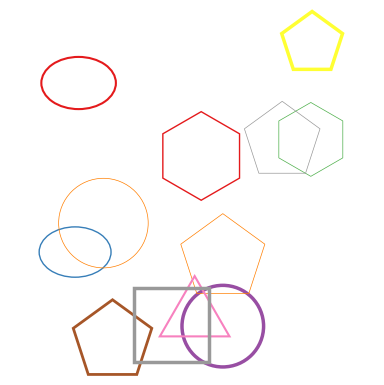[{"shape": "hexagon", "thickness": 1, "radius": 0.58, "center": [0.523, 0.595]}, {"shape": "oval", "thickness": 1.5, "radius": 0.48, "center": [0.204, 0.784]}, {"shape": "oval", "thickness": 1, "radius": 0.47, "center": [0.195, 0.345]}, {"shape": "hexagon", "thickness": 0.5, "radius": 0.48, "center": [0.807, 0.638]}, {"shape": "circle", "thickness": 2.5, "radius": 0.53, "center": [0.579, 0.153]}, {"shape": "pentagon", "thickness": 0.5, "radius": 0.57, "center": [0.579, 0.33]}, {"shape": "circle", "thickness": 0.5, "radius": 0.58, "center": [0.269, 0.421]}, {"shape": "pentagon", "thickness": 2.5, "radius": 0.42, "center": [0.811, 0.887]}, {"shape": "pentagon", "thickness": 2, "radius": 0.54, "center": [0.292, 0.114]}, {"shape": "triangle", "thickness": 1.5, "radius": 0.52, "center": [0.506, 0.178]}, {"shape": "pentagon", "thickness": 0.5, "radius": 0.52, "center": [0.733, 0.634]}, {"shape": "square", "thickness": 2.5, "radius": 0.48, "center": [0.445, 0.156]}]